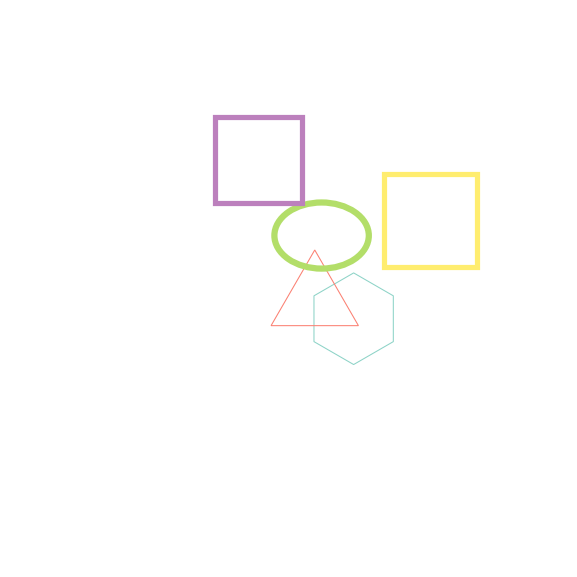[{"shape": "hexagon", "thickness": 0.5, "radius": 0.4, "center": [0.612, 0.447]}, {"shape": "triangle", "thickness": 0.5, "radius": 0.44, "center": [0.545, 0.479]}, {"shape": "oval", "thickness": 3, "radius": 0.41, "center": [0.557, 0.591]}, {"shape": "square", "thickness": 2.5, "radius": 0.37, "center": [0.447, 0.722]}, {"shape": "square", "thickness": 2.5, "radius": 0.4, "center": [0.746, 0.617]}]